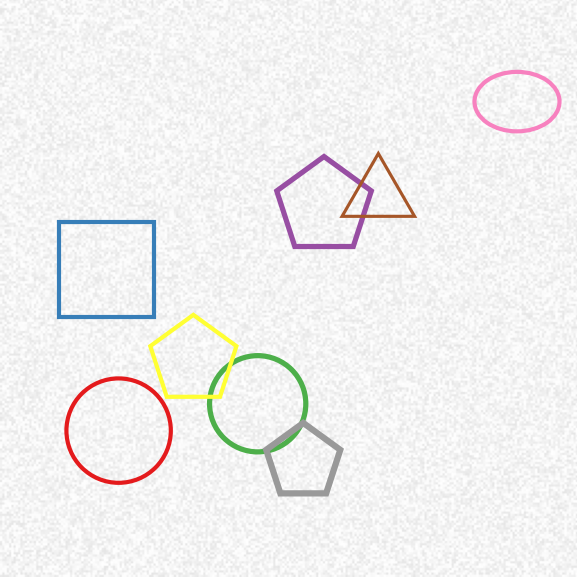[{"shape": "circle", "thickness": 2, "radius": 0.45, "center": [0.205, 0.253]}, {"shape": "square", "thickness": 2, "radius": 0.41, "center": [0.184, 0.532]}, {"shape": "circle", "thickness": 2.5, "radius": 0.42, "center": [0.446, 0.3]}, {"shape": "pentagon", "thickness": 2.5, "radius": 0.43, "center": [0.561, 0.642]}, {"shape": "pentagon", "thickness": 2, "radius": 0.39, "center": [0.335, 0.376]}, {"shape": "triangle", "thickness": 1.5, "radius": 0.36, "center": [0.655, 0.661]}, {"shape": "oval", "thickness": 2, "radius": 0.37, "center": [0.895, 0.823]}, {"shape": "pentagon", "thickness": 3, "radius": 0.34, "center": [0.525, 0.199]}]